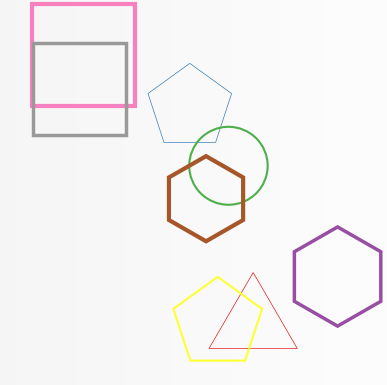[{"shape": "triangle", "thickness": 0.5, "radius": 0.66, "center": [0.653, 0.161]}, {"shape": "pentagon", "thickness": 0.5, "radius": 0.57, "center": [0.49, 0.722]}, {"shape": "circle", "thickness": 1.5, "radius": 0.51, "center": [0.59, 0.569]}, {"shape": "hexagon", "thickness": 2.5, "radius": 0.64, "center": [0.871, 0.282]}, {"shape": "pentagon", "thickness": 1.5, "radius": 0.6, "center": [0.562, 0.161]}, {"shape": "hexagon", "thickness": 3, "radius": 0.55, "center": [0.532, 0.484]}, {"shape": "square", "thickness": 3, "radius": 0.66, "center": [0.215, 0.858]}, {"shape": "square", "thickness": 2.5, "radius": 0.6, "center": [0.205, 0.768]}]